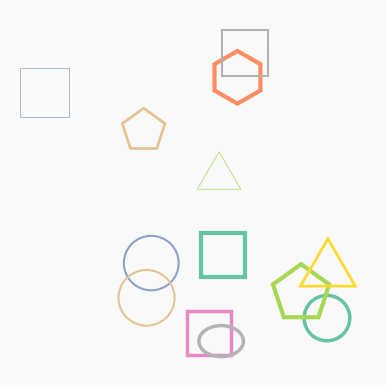[{"shape": "square", "thickness": 3, "radius": 0.29, "center": [0.575, 0.338]}, {"shape": "circle", "thickness": 2.5, "radius": 0.29, "center": [0.844, 0.174]}, {"shape": "hexagon", "thickness": 3, "radius": 0.34, "center": [0.613, 0.799]}, {"shape": "square", "thickness": 0.5, "radius": 0.31, "center": [0.115, 0.759]}, {"shape": "circle", "thickness": 1.5, "radius": 0.35, "center": [0.39, 0.317]}, {"shape": "square", "thickness": 2.5, "radius": 0.29, "center": [0.539, 0.135]}, {"shape": "triangle", "thickness": 0.5, "radius": 0.32, "center": [0.565, 0.541]}, {"shape": "pentagon", "thickness": 3, "radius": 0.38, "center": [0.777, 0.238]}, {"shape": "triangle", "thickness": 2, "radius": 0.41, "center": [0.846, 0.298]}, {"shape": "circle", "thickness": 1.5, "radius": 0.36, "center": [0.378, 0.226]}, {"shape": "pentagon", "thickness": 2, "radius": 0.29, "center": [0.371, 0.661]}, {"shape": "oval", "thickness": 2.5, "radius": 0.29, "center": [0.571, 0.114]}, {"shape": "square", "thickness": 1.5, "radius": 0.29, "center": [0.632, 0.862]}]